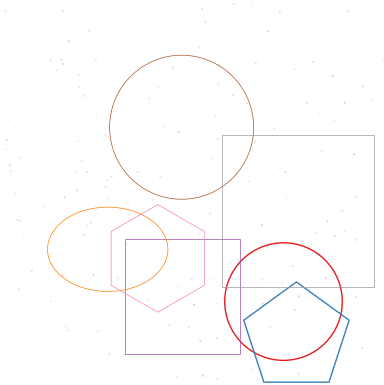[{"shape": "circle", "thickness": 1, "radius": 0.76, "center": [0.736, 0.217]}, {"shape": "pentagon", "thickness": 1, "radius": 0.72, "center": [0.77, 0.124]}, {"shape": "square", "thickness": 0.5, "radius": 0.75, "center": [0.474, 0.23]}, {"shape": "oval", "thickness": 0.5, "radius": 0.78, "center": [0.28, 0.352]}, {"shape": "circle", "thickness": 0.5, "radius": 0.94, "center": [0.472, 0.67]}, {"shape": "hexagon", "thickness": 0.5, "radius": 0.7, "center": [0.41, 0.329]}, {"shape": "square", "thickness": 0.5, "radius": 0.99, "center": [0.774, 0.453]}]